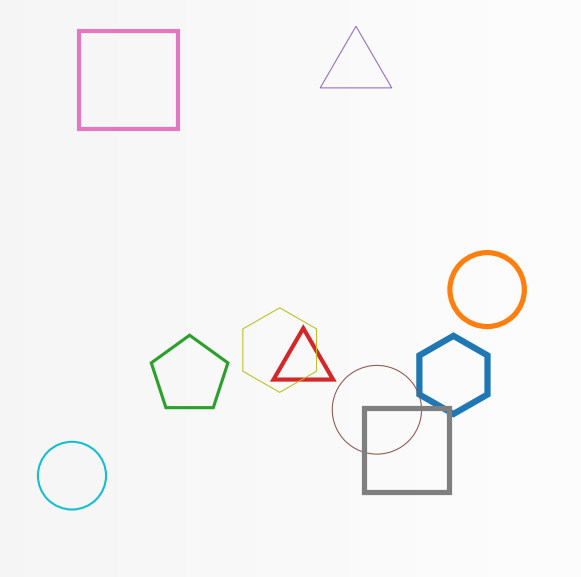[{"shape": "hexagon", "thickness": 3, "radius": 0.34, "center": [0.78, 0.35]}, {"shape": "circle", "thickness": 2.5, "radius": 0.32, "center": [0.838, 0.498]}, {"shape": "pentagon", "thickness": 1.5, "radius": 0.35, "center": [0.326, 0.349]}, {"shape": "triangle", "thickness": 2, "radius": 0.3, "center": [0.522, 0.371]}, {"shape": "triangle", "thickness": 0.5, "radius": 0.36, "center": [0.612, 0.883]}, {"shape": "circle", "thickness": 0.5, "radius": 0.38, "center": [0.648, 0.29]}, {"shape": "square", "thickness": 2, "radius": 0.43, "center": [0.221, 0.861]}, {"shape": "square", "thickness": 2.5, "radius": 0.36, "center": [0.699, 0.22]}, {"shape": "hexagon", "thickness": 0.5, "radius": 0.37, "center": [0.481, 0.393]}, {"shape": "circle", "thickness": 1, "radius": 0.29, "center": [0.124, 0.175]}]